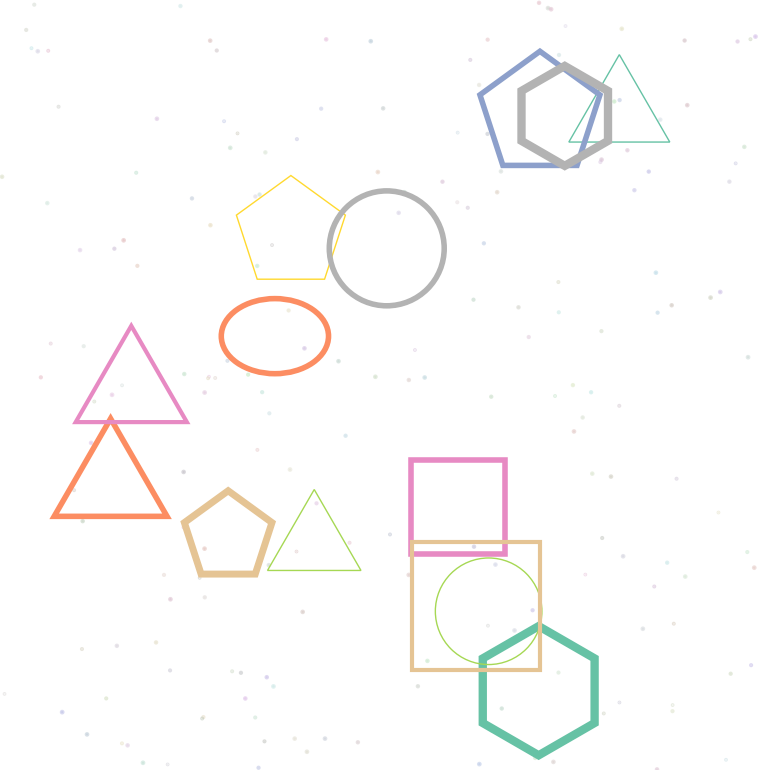[{"shape": "hexagon", "thickness": 3, "radius": 0.42, "center": [0.7, 0.103]}, {"shape": "triangle", "thickness": 0.5, "radius": 0.38, "center": [0.804, 0.853]}, {"shape": "oval", "thickness": 2, "radius": 0.35, "center": [0.357, 0.563]}, {"shape": "triangle", "thickness": 2, "radius": 0.42, "center": [0.144, 0.372]}, {"shape": "pentagon", "thickness": 2, "radius": 0.41, "center": [0.701, 0.851]}, {"shape": "triangle", "thickness": 1.5, "radius": 0.42, "center": [0.17, 0.493]}, {"shape": "square", "thickness": 2, "radius": 0.31, "center": [0.594, 0.341]}, {"shape": "circle", "thickness": 0.5, "radius": 0.35, "center": [0.635, 0.206]}, {"shape": "triangle", "thickness": 0.5, "radius": 0.35, "center": [0.408, 0.294]}, {"shape": "pentagon", "thickness": 0.5, "radius": 0.37, "center": [0.378, 0.698]}, {"shape": "square", "thickness": 1.5, "radius": 0.42, "center": [0.618, 0.212]}, {"shape": "pentagon", "thickness": 2.5, "radius": 0.3, "center": [0.296, 0.303]}, {"shape": "circle", "thickness": 2, "radius": 0.37, "center": [0.502, 0.677]}, {"shape": "hexagon", "thickness": 3, "radius": 0.32, "center": [0.733, 0.849]}]